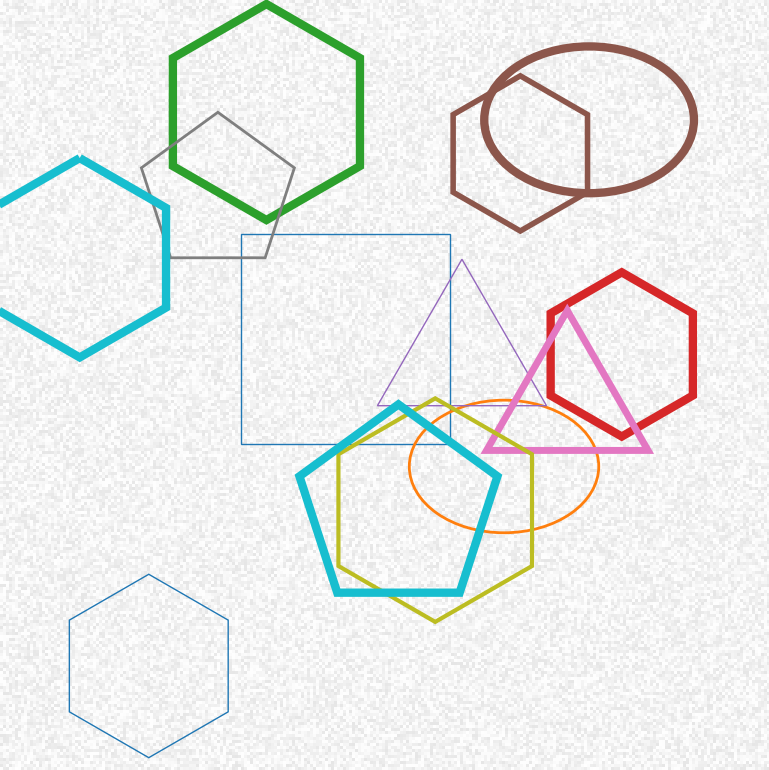[{"shape": "square", "thickness": 0.5, "radius": 0.68, "center": [0.449, 0.559]}, {"shape": "hexagon", "thickness": 0.5, "radius": 0.6, "center": [0.193, 0.135]}, {"shape": "oval", "thickness": 1, "radius": 0.62, "center": [0.655, 0.394]}, {"shape": "hexagon", "thickness": 3, "radius": 0.7, "center": [0.346, 0.854]}, {"shape": "hexagon", "thickness": 3, "radius": 0.53, "center": [0.807, 0.54]}, {"shape": "triangle", "thickness": 0.5, "radius": 0.63, "center": [0.6, 0.537]}, {"shape": "hexagon", "thickness": 2, "radius": 0.5, "center": [0.676, 0.801]}, {"shape": "oval", "thickness": 3, "radius": 0.68, "center": [0.765, 0.844]}, {"shape": "triangle", "thickness": 2.5, "radius": 0.61, "center": [0.737, 0.476]}, {"shape": "pentagon", "thickness": 1, "radius": 0.52, "center": [0.283, 0.75]}, {"shape": "hexagon", "thickness": 1.5, "radius": 0.73, "center": [0.565, 0.337]}, {"shape": "hexagon", "thickness": 3, "radius": 0.65, "center": [0.104, 0.665]}, {"shape": "pentagon", "thickness": 3, "radius": 0.68, "center": [0.517, 0.34]}]